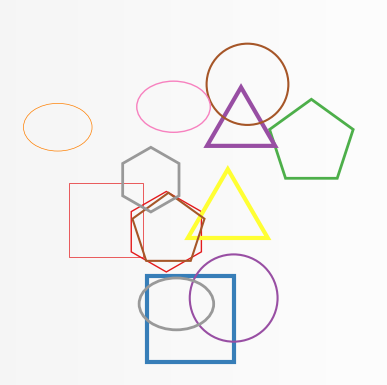[{"shape": "hexagon", "thickness": 1, "radius": 0.52, "center": [0.429, 0.398]}, {"shape": "square", "thickness": 0.5, "radius": 0.48, "center": [0.274, 0.428]}, {"shape": "square", "thickness": 3, "radius": 0.56, "center": [0.492, 0.171]}, {"shape": "pentagon", "thickness": 2, "radius": 0.57, "center": [0.804, 0.629]}, {"shape": "circle", "thickness": 1.5, "radius": 0.57, "center": [0.603, 0.226]}, {"shape": "triangle", "thickness": 3, "radius": 0.51, "center": [0.622, 0.672]}, {"shape": "oval", "thickness": 0.5, "radius": 0.44, "center": [0.149, 0.67]}, {"shape": "triangle", "thickness": 3, "radius": 0.6, "center": [0.588, 0.441]}, {"shape": "circle", "thickness": 1.5, "radius": 0.53, "center": [0.639, 0.781]}, {"shape": "pentagon", "thickness": 1.5, "radius": 0.49, "center": [0.435, 0.402]}, {"shape": "oval", "thickness": 1, "radius": 0.47, "center": [0.448, 0.723]}, {"shape": "hexagon", "thickness": 2, "radius": 0.42, "center": [0.389, 0.533]}, {"shape": "oval", "thickness": 2, "radius": 0.48, "center": [0.455, 0.211]}]